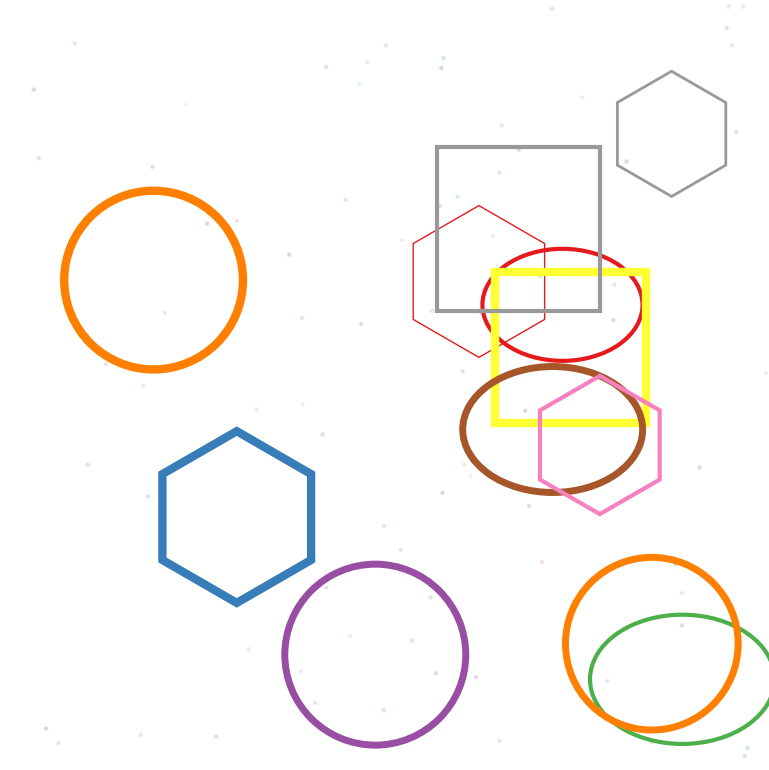[{"shape": "oval", "thickness": 1.5, "radius": 0.52, "center": [0.73, 0.604]}, {"shape": "hexagon", "thickness": 0.5, "radius": 0.49, "center": [0.622, 0.634]}, {"shape": "hexagon", "thickness": 3, "radius": 0.56, "center": [0.307, 0.329]}, {"shape": "oval", "thickness": 1.5, "radius": 0.6, "center": [0.886, 0.118]}, {"shape": "circle", "thickness": 2.5, "radius": 0.59, "center": [0.487, 0.15]}, {"shape": "circle", "thickness": 2.5, "radius": 0.56, "center": [0.847, 0.164]}, {"shape": "circle", "thickness": 3, "radius": 0.58, "center": [0.199, 0.636]}, {"shape": "square", "thickness": 3, "radius": 0.49, "center": [0.741, 0.549]}, {"shape": "oval", "thickness": 2.5, "radius": 0.58, "center": [0.718, 0.442]}, {"shape": "hexagon", "thickness": 1.5, "radius": 0.45, "center": [0.779, 0.422]}, {"shape": "square", "thickness": 1.5, "radius": 0.53, "center": [0.673, 0.703]}, {"shape": "hexagon", "thickness": 1, "radius": 0.41, "center": [0.872, 0.826]}]